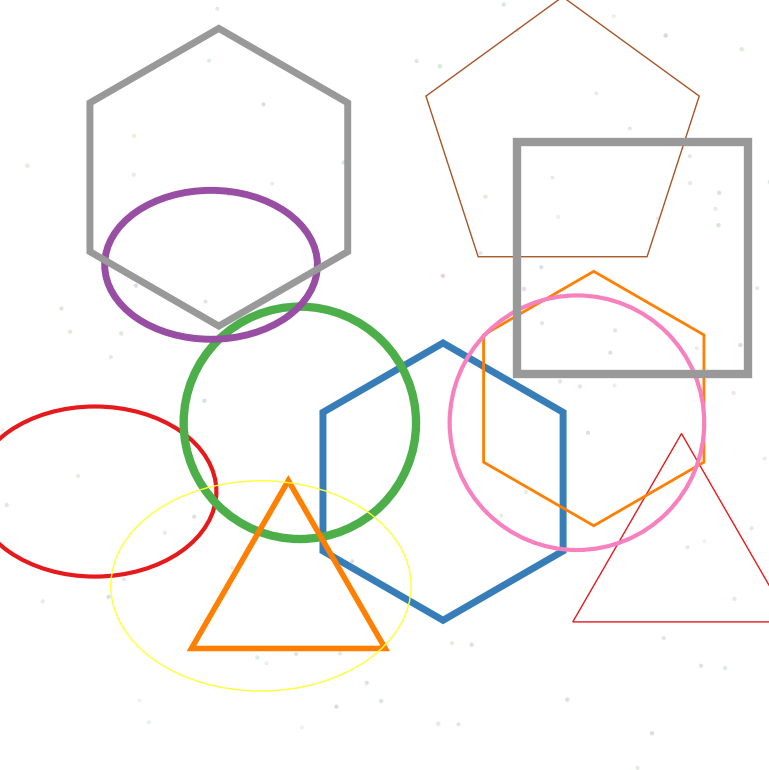[{"shape": "triangle", "thickness": 0.5, "radius": 0.82, "center": [0.885, 0.274]}, {"shape": "oval", "thickness": 1.5, "radius": 0.79, "center": [0.123, 0.362]}, {"shape": "hexagon", "thickness": 2.5, "radius": 0.9, "center": [0.575, 0.374]}, {"shape": "circle", "thickness": 3, "radius": 0.75, "center": [0.389, 0.451]}, {"shape": "oval", "thickness": 2.5, "radius": 0.69, "center": [0.274, 0.656]}, {"shape": "triangle", "thickness": 2, "radius": 0.73, "center": [0.374, 0.23]}, {"shape": "hexagon", "thickness": 1, "radius": 0.83, "center": [0.771, 0.482]}, {"shape": "oval", "thickness": 0.5, "radius": 0.98, "center": [0.339, 0.239]}, {"shape": "pentagon", "thickness": 0.5, "radius": 0.93, "center": [0.731, 0.818]}, {"shape": "circle", "thickness": 1.5, "radius": 0.83, "center": [0.749, 0.451]}, {"shape": "square", "thickness": 3, "radius": 0.75, "center": [0.821, 0.665]}, {"shape": "hexagon", "thickness": 2.5, "radius": 0.97, "center": [0.284, 0.77]}]